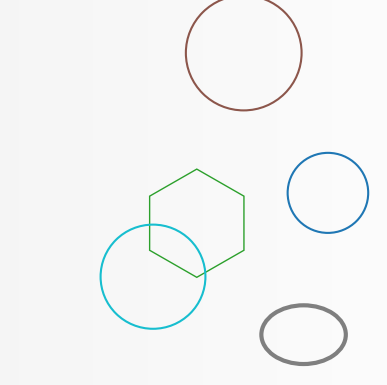[{"shape": "circle", "thickness": 1.5, "radius": 0.52, "center": [0.846, 0.499]}, {"shape": "hexagon", "thickness": 1, "radius": 0.7, "center": [0.508, 0.42]}, {"shape": "circle", "thickness": 1.5, "radius": 0.75, "center": [0.629, 0.863]}, {"shape": "oval", "thickness": 3, "radius": 0.54, "center": [0.783, 0.131]}, {"shape": "circle", "thickness": 1.5, "radius": 0.68, "center": [0.395, 0.281]}]